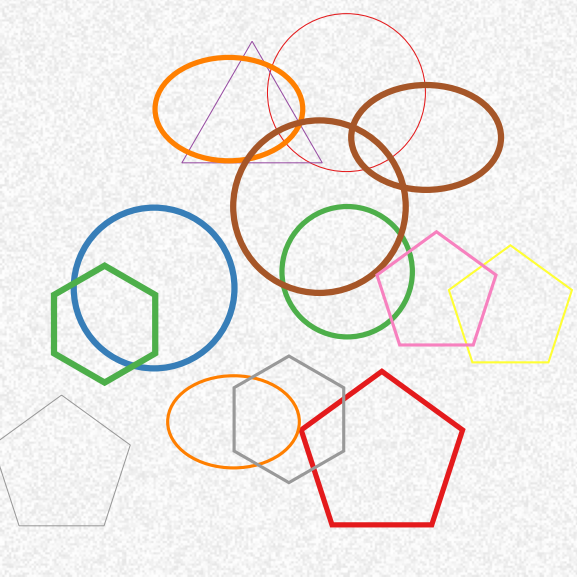[{"shape": "pentagon", "thickness": 2.5, "radius": 0.73, "center": [0.661, 0.209]}, {"shape": "circle", "thickness": 0.5, "radius": 0.68, "center": [0.6, 0.839]}, {"shape": "circle", "thickness": 3, "radius": 0.7, "center": [0.267, 0.5]}, {"shape": "hexagon", "thickness": 3, "radius": 0.51, "center": [0.181, 0.438]}, {"shape": "circle", "thickness": 2.5, "radius": 0.56, "center": [0.601, 0.529]}, {"shape": "triangle", "thickness": 0.5, "radius": 0.7, "center": [0.437, 0.787]}, {"shape": "oval", "thickness": 2.5, "radius": 0.64, "center": [0.396, 0.81]}, {"shape": "oval", "thickness": 1.5, "radius": 0.57, "center": [0.404, 0.269]}, {"shape": "pentagon", "thickness": 1, "radius": 0.56, "center": [0.884, 0.462]}, {"shape": "circle", "thickness": 3, "radius": 0.75, "center": [0.553, 0.641]}, {"shape": "oval", "thickness": 3, "radius": 0.65, "center": [0.738, 0.761]}, {"shape": "pentagon", "thickness": 1.5, "radius": 0.54, "center": [0.756, 0.489]}, {"shape": "pentagon", "thickness": 0.5, "radius": 0.63, "center": [0.107, 0.19]}, {"shape": "hexagon", "thickness": 1.5, "radius": 0.55, "center": [0.5, 0.273]}]